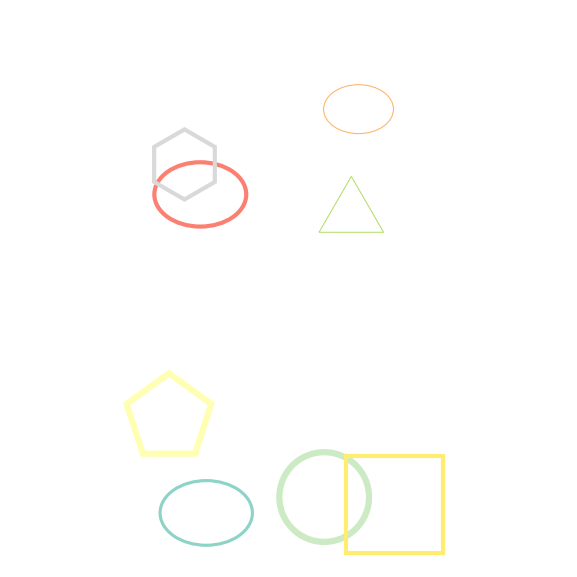[{"shape": "oval", "thickness": 1.5, "radius": 0.4, "center": [0.357, 0.111]}, {"shape": "pentagon", "thickness": 3, "radius": 0.38, "center": [0.293, 0.276]}, {"shape": "oval", "thickness": 2, "radius": 0.4, "center": [0.347, 0.662]}, {"shape": "oval", "thickness": 0.5, "radius": 0.3, "center": [0.621, 0.81]}, {"shape": "triangle", "thickness": 0.5, "radius": 0.32, "center": [0.608, 0.629]}, {"shape": "hexagon", "thickness": 2, "radius": 0.3, "center": [0.319, 0.714]}, {"shape": "circle", "thickness": 3, "radius": 0.39, "center": [0.561, 0.138]}, {"shape": "square", "thickness": 2, "radius": 0.42, "center": [0.683, 0.126]}]